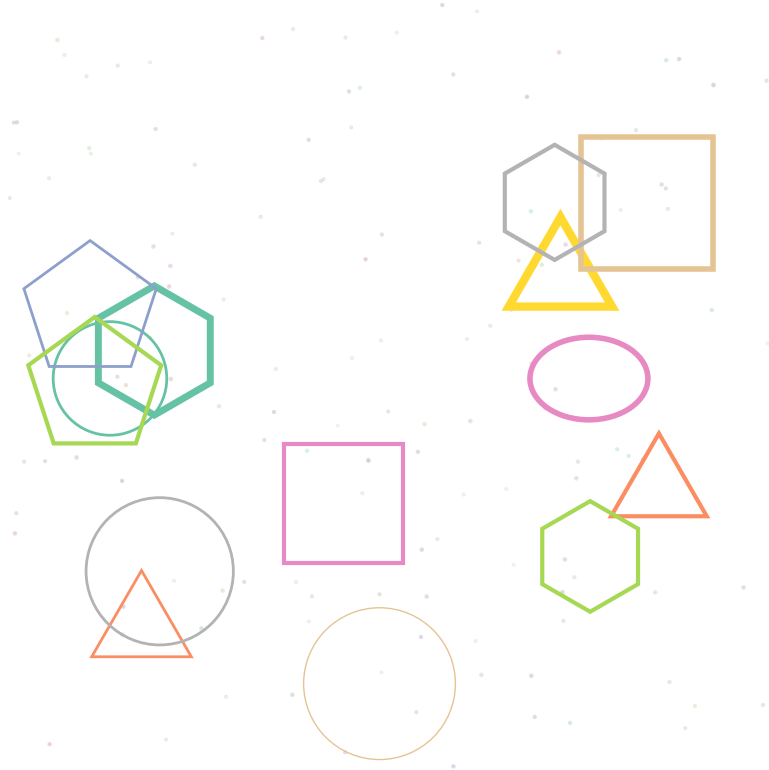[{"shape": "circle", "thickness": 1, "radius": 0.37, "center": [0.143, 0.509]}, {"shape": "hexagon", "thickness": 2.5, "radius": 0.42, "center": [0.2, 0.545]}, {"shape": "triangle", "thickness": 1.5, "radius": 0.36, "center": [0.856, 0.365]}, {"shape": "triangle", "thickness": 1, "radius": 0.37, "center": [0.184, 0.184]}, {"shape": "pentagon", "thickness": 1, "radius": 0.45, "center": [0.117, 0.597]}, {"shape": "square", "thickness": 1.5, "radius": 0.39, "center": [0.446, 0.346]}, {"shape": "oval", "thickness": 2, "radius": 0.38, "center": [0.765, 0.508]}, {"shape": "pentagon", "thickness": 1.5, "radius": 0.45, "center": [0.123, 0.498]}, {"shape": "hexagon", "thickness": 1.5, "radius": 0.36, "center": [0.766, 0.277]}, {"shape": "triangle", "thickness": 3, "radius": 0.39, "center": [0.728, 0.641]}, {"shape": "circle", "thickness": 0.5, "radius": 0.49, "center": [0.493, 0.112]}, {"shape": "square", "thickness": 2, "radius": 0.43, "center": [0.84, 0.736]}, {"shape": "hexagon", "thickness": 1.5, "radius": 0.37, "center": [0.72, 0.737]}, {"shape": "circle", "thickness": 1, "radius": 0.48, "center": [0.207, 0.258]}]